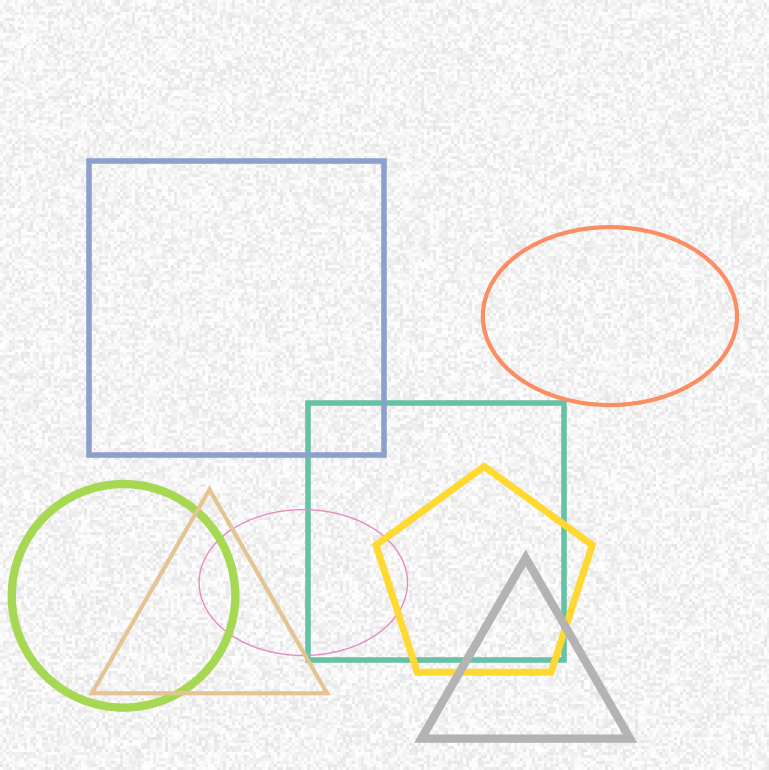[{"shape": "square", "thickness": 2, "radius": 0.83, "center": [0.567, 0.31]}, {"shape": "oval", "thickness": 1.5, "radius": 0.83, "center": [0.792, 0.589]}, {"shape": "square", "thickness": 2, "radius": 0.96, "center": [0.307, 0.6]}, {"shape": "oval", "thickness": 0.5, "radius": 0.68, "center": [0.394, 0.243]}, {"shape": "circle", "thickness": 3, "radius": 0.73, "center": [0.16, 0.226]}, {"shape": "pentagon", "thickness": 2.5, "radius": 0.74, "center": [0.629, 0.246]}, {"shape": "triangle", "thickness": 1.5, "radius": 0.88, "center": [0.272, 0.188]}, {"shape": "triangle", "thickness": 3, "radius": 0.78, "center": [0.683, 0.119]}]